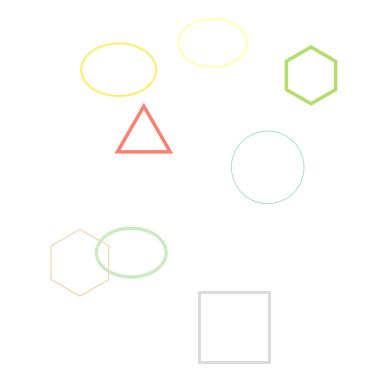[{"shape": "circle", "thickness": 0.5, "radius": 0.47, "center": [0.695, 0.565]}, {"shape": "oval", "thickness": 1.5, "radius": 0.45, "center": [0.552, 0.889]}, {"shape": "triangle", "thickness": 2.5, "radius": 0.4, "center": [0.374, 0.645]}, {"shape": "hexagon", "thickness": 0.5, "radius": 0.43, "center": [0.208, 0.317]}, {"shape": "hexagon", "thickness": 2.5, "radius": 0.37, "center": [0.808, 0.804]}, {"shape": "square", "thickness": 2, "radius": 0.46, "center": [0.607, 0.15]}, {"shape": "oval", "thickness": 2.5, "radius": 0.45, "center": [0.341, 0.344]}, {"shape": "oval", "thickness": 1.5, "radius": 0.49, "center": [0.308, 0.819]}]